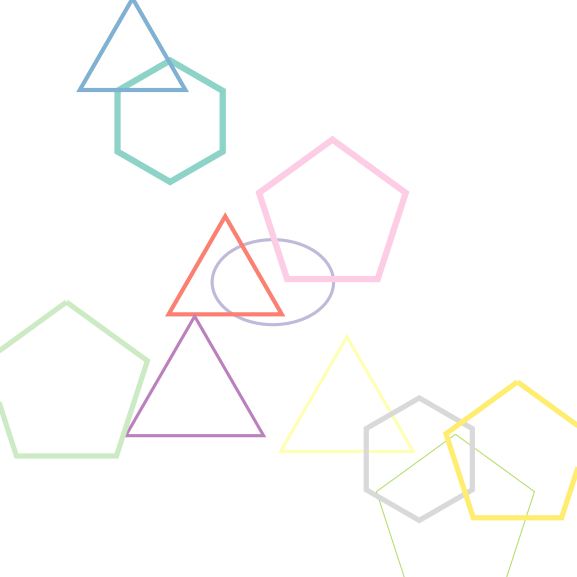[{"shape": "hexagon", "thickness": 3, "radius": 0.53, "center": [0.295, 0.789]}, {"shape": "triangle", "thickness": 1.5, "radius": 0.66, "center": [0.601, 0.284]}, {"shape": "oval", "thickness": 1.5, "radius": 0.53, "center": [0.472, 0.511]}, {"shape": "triangle", "thickness": 2, "radius": 0.57, "center": [0.39, 0.511]}, {"shape": "triangle", "thickness": 2, "radius": 0.53, "center": [0.23, 0.896]}, {"shape": "pentagon", "thickness": 0.5, "radius": 0.72, "center": [0.789, 0.103]}, {"shape": "pentagon", "thickness": 3, "radius": 0.67, "center": [0.576, 0.624]}, {"shape": "hexagon", "thickness": 2.5, "radius": 0.53, "center": [0.726, 0.204]}, {"shape": "triangle", "thickness": 1.5, "radius": 0.69, "center": [0.337, 0.314]}, {"shape": "pentagon", "thickness": 2.5, "radius": 0.74, "center": [0.115, 0.329]}, {"shape": "pentagon", "thickness": 2.5, "radius": 0.65, "center": [0.896, 0.208]}]